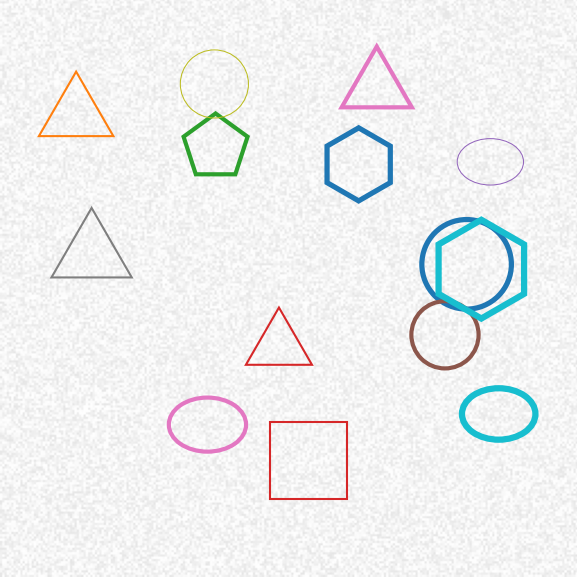[{"shape": "circle", "thickness": 2.5, "radius": 0.39, "center": [0.808, 0.541]}, {"shape": "hexagon", "thickness": 2.5, "radius": 0.32, "center": [0.621, 0.715]}, {"shape": "triangle", "thickness": 1, "radius": 0.37, "center": [0.132, 0.801]}, {"shape": "pentagon", "thickness": 2, "radius": 0.29, "center": [0.373, 0.744]}, {"shape": "triangle", "thickness": 1, "radius": 0.33, "center": [0.483, 0.401]}, {"shape": "square", "thickness": 1, "radius": 0.33, "center": [0.534, 0.202]}, {"shape": "oval", "thickness": 0.5, "radius": 0.29, "center": [0.849, 0.719]}, {"shape": "circle", "thickness": 2, "radius": 0.29, "center": [0.771, 0.419]}, {"shape": "triangle", "thickness": 2, "radius": 0.35, "center": [0.652, 0.848]}, {"shape": "oval", "thickness": 2, "radius": 0.33, "center": [0.359, 0.264]}, {"shape": "triangle", "thickness": 1, "radius": 0.4, "center": [0.159, 0.559]}, {"shape": "circle", "thickness": 0.5, "radius": 0.29, "center": [0.371, 0.854]}, {"shape": "hexagon", "thickness": 3, "radius": 0.43, "center": [0.833, 0.533]}, {"shape": "oval", "thickness": 3, "radius": 0.32, "center": [0.864, 0.282]}]